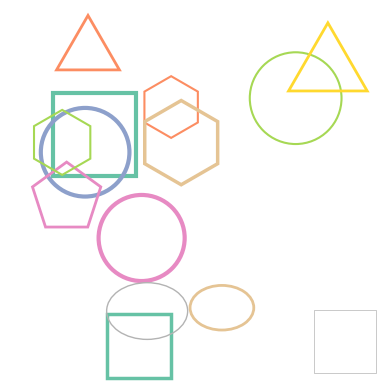[{"shape": "square", "thickness": 3, "radius": 0.54, "center": [0.245, 0.65]}, {"shape": "square", "thickness": 2.5, "radius": 0.42, "center": [0.361, 0.102]}, {"shape": "hexagon", "thickness": 1.5, "radius": 0.4, "center": [0.445, 0.722]}, {"shape": "triangle", "thickness": 2, "radius": 0.47, "center": [0.229, 0.866]}, {"shape": "circle", "thickness": 3, "radius": 0.58, "center": [0.221, 0.605]}, {"shape": "pentagon", "thickness": 2, "radius": 0.47, "center": [0.173, 0.486]}, {"shape": "circle", "thickness": 3, "radius": 0.56, "center": [0.368, 0.382]}, {"shape": "circle", "thickness": 1.5, "radius": 0.6, "center": [0.768, 0.745]}, {"shape": "hexagon", "thickness": 1.5, "radius": 0.42, "center": [0.161, 0.63]}, {"shape": "triangle", "thickness": 2, "radius": 0.59, "center": [0.852, 0.823]}, {"shape": "oval", "thickness": 2, "radius": 0.41, "center": [0.576, 0.201]}, {"shape": "hexagon", "thickness": 2.5, "radius": 0.55, "center": [0.471, 0.63]}, {"shape": "square", "thickness": 0.5, "radius": 0.4, "center": [0.896, 0.113]}, {"shape": "oval", "thickness": 1, "radius": 0.53, "center": [0.382, 0.192]}]